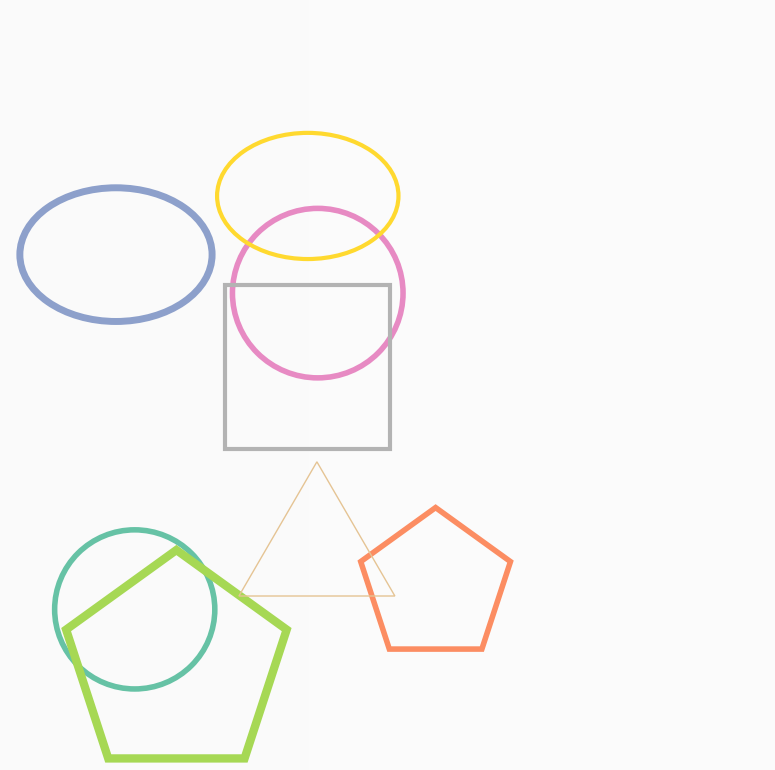[{"shape": "circle", "thickness": 2, "radius": 0.52, "center": [0.174, 0.209]}, {"shape": "pentagon", "thickness": 2, "radius": 0.51, "center": [0.562, 0.239]}, {"shape": "oval", "thickness": 2.5, "radius": 0.62, "center": [0.15, 0.669]}, {"shape": "circle", "thickness": 2, "radius": 0.55, "center": [0.41, 0.619]}, {"shape": "pentagon", "thickness": 3, "radius": 0.75, "center": [0.228, 0.136]}, {"shape": "oval", "thickness": 1.5, "radius": 0.59, "center": [0.397, 0.746]}, {"shape": "triangle", "thickness": 0.5, "radius": 0.58, "center": [0.409, 0.284]}, {"shape": "square", "thickness": 1.5, "radius": 0.53, "center": [0.396, 0.524]}]